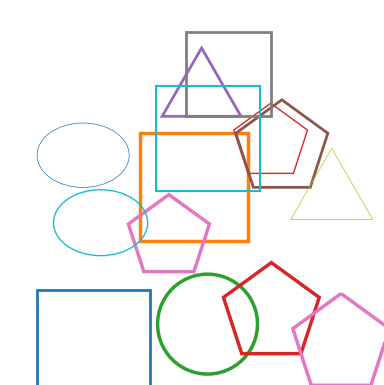[{"shape": "oval", "thickness": 0.5, "radius": 0.6, "center": [0.216, 0.597]}, {"shape": "square", "thickness": 2, "radius": 0.73, "center": [0.243, 0.101]}, {"shape": "square", "thickness": 2.5, "radius": 0.7, "center": [0.505, 0.515]}, {"shape": "circle", "thickness": 2.5, "radius": 0.65, "center": [0.539, 0.158]}, {"shape": "pentagon", "thickness": 2.5, "radius": 0.65, "center": [0.705, 0.187]}, {"shape": "pentagon", "thickness": 1, "radius": 0.5, "center": [0.703, 0.631]}, {"shape": "triangle", "thickness": 2, "radius": 0.59, "center": [0.524, 0.757]}, {"shape": "pentagon", "thickness": 2, "radius": 0.63, "center": [0.732, 0.615]}, {"shape": "pentagon", "thickness": 2.5, "radius": 0.55, "center": [0.439, 0.384]}, {"shape": "pentagon", "thickness": 2.5, "radius": 0.66, "center": [0.886, 0.106]}, {"shape": "square", "thickness": 2, "radius": 0.55, "center": [0.593, 0.807]}, {"shape": "triangle", "thickness": 0.5, "radius": 0.62, "center": [0.862, 0.491]}, {"shape": "oval", "thickness": 1, "radius": 0.61, "center": [0.261, 0.422]}, {"shape": "square", "thickness": 1.5, "radius": 0.68, "center": [0.54, 0.64]}]